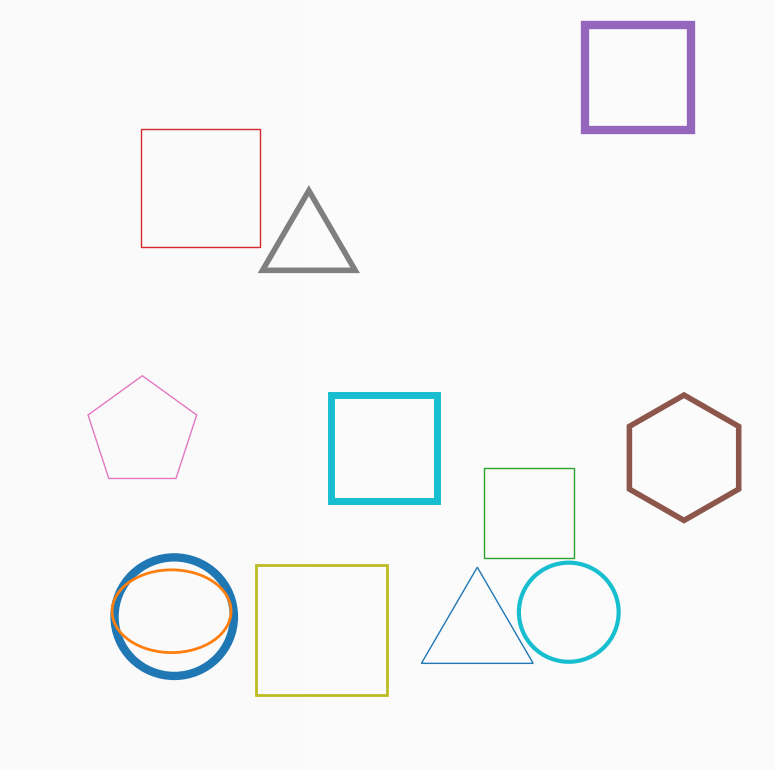[{"shape": "circle", "thickness": 3, "radius": 0.39, "center": [0.225, 0.199]}, {"shape": "triangle", "thickness": 0.5, "radius": 0.42, "center": [0.616, 0.18]}, {"shape": "oval", "thickness": 1, "radius": 0.38, "center": [0.221, 0.206]}, {"shape": "square", "thickness": 0.5, "radius": 0.29, "center": [0.682, 0.333]}, {"shape": "square", "thickness": 0.5, "radius": 0.38, "center": [0.259, 0.756]}, {"shape": "square", "thickness": 3, "radius": 0.34, "center": [0.824, 0.899]}, {"shape": "hexagon", "thickness": 2, "radius": 0.41, "center": [0.883, 0.406]}, {"shape": "pentagon", "thickness": 0.5, "radius": 0.37, "center": [0.184, 0.438]}, {"shape": "triangle", "thickness": 2, "radius": 0.35, "center": [0.399, 0.683]}, {"shape": "square", "thickness": 1, "radius": 0.42, "center": [0.415, 0.181]}, {"shape": "circle", "thickness": 1.5, "radius": 0.32, "center": [0.734, 0.205]}, {"shape": "square", "thickness": 2.5, "radius": 0.34, "center": [0.496, 0.418]}]